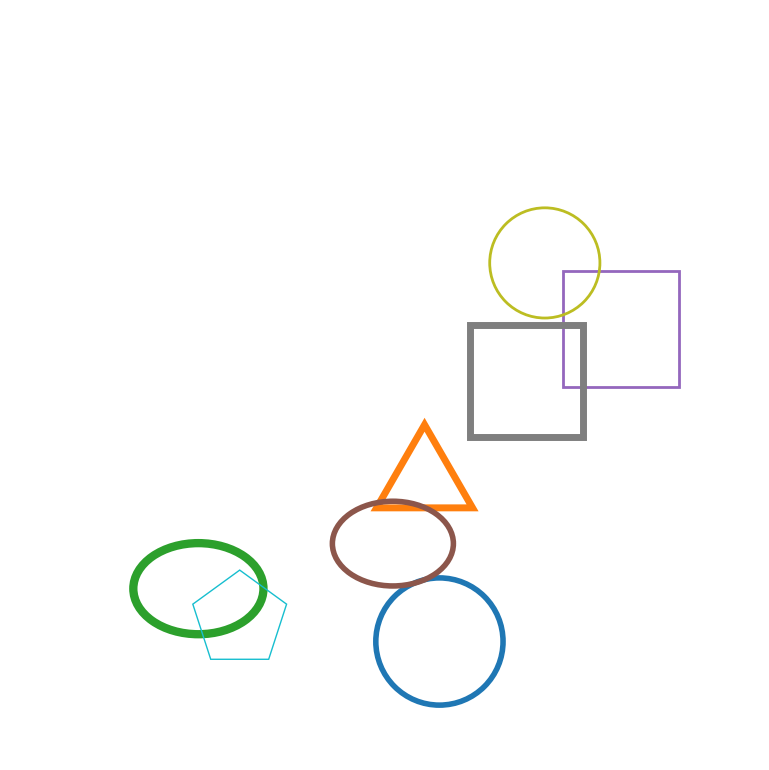[{"shape": "circle", "thickness": 2, "radius": 0.41, "center": [0.571, 0.167]}, {"shape": "triangle", "thickness": 2.5, "radius": 0.36, "center": [0.551, 0.376]}, {"shape": "oval", "thickness": 3, "radius": 0.42, "center": [0.258, 0.235]}, {"shape": "square", "thickness": 1, "radius": 0.38, "center": [0.806, 0.573]}, {"shape": "oval", "thickness": 2, "radius": 0.39, "center": [0.51, 0.294]}, {"shape": "square", "thickness": 2.5, "radius": 0.36, "center": [0.684, 0.505]}, {"shape": "circle", "thickness": 1, "radius": 0.36, "center": [0.708, 0.659]}, {"shape": "pentagon", "thickness": 0.5, "radius": 0.32, "center": [0.311, 0.196]}]